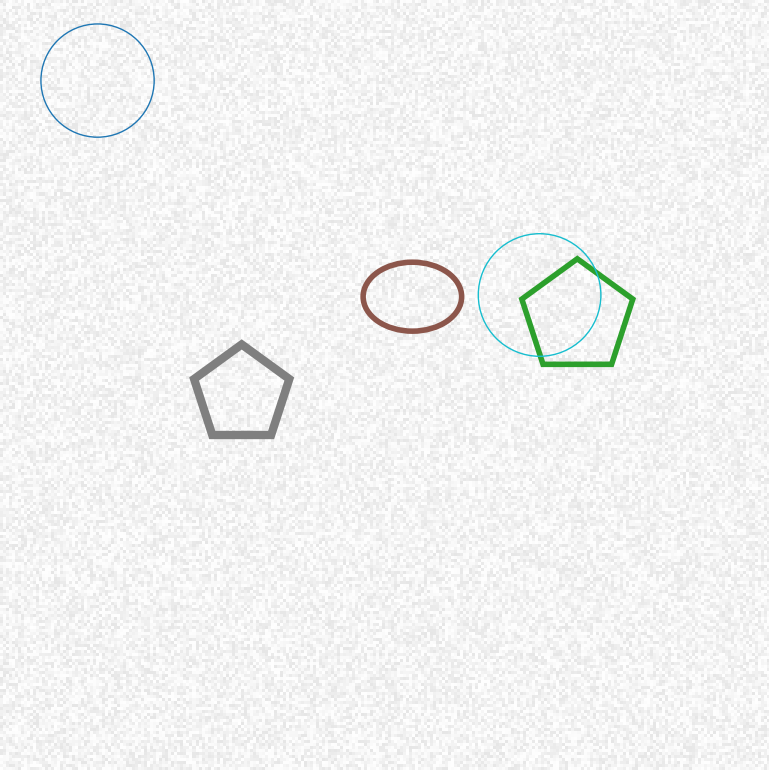[{"shape": "circle", "thickness": 0.5, "radius": 0.37, "center": [0.127, 0.895]}, {"shape": "pentagon", "thickness": 2, "radius": 0.38, "center": [0.75, 0.588]}, {"shape": "oval", "thickness": 2, "radius": 0.32, "center": [0.536, 0.615]}, {"shape": "pentagon", "thickness": 3, "radius": 0.33, "center": [0.314, 0.488]}, {"shape": "circle", "thickness": 0.5, "radius": 0.4, "center": [0.701, 0.617]}]